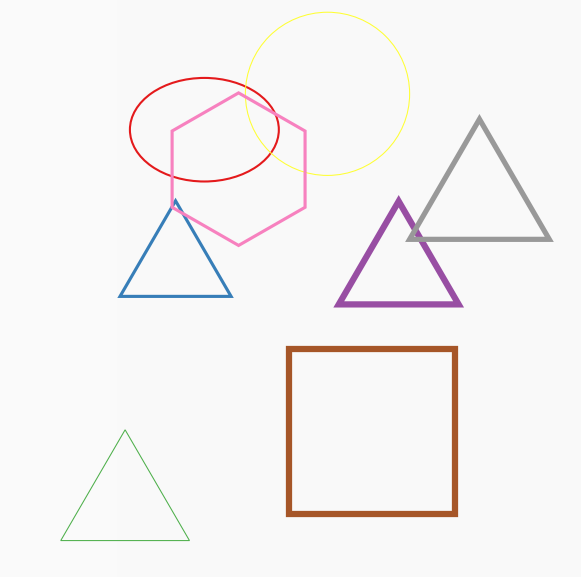[{"shape": "oval", "thickness": 1, "radius": 0.64, "center": [0.352, 0.775]}, {"shape": "triangle", "thickness": 1.5, "radius": 0.55, "center": [0.302, 0.541]}, {"shape": "triangle", "thickness": 0.5, "radius": 0.64, "center": [0.215, 0.127]}, {"shape": "triangle", "thickness": 3, "radius": 0.6, "center": [0.686, 0.532]}, {"shape": "circle", "thickness": 0.5, "radius": 0.71, "center": [0.563, 0.837]}, {"shape": "square", "thickness": 3, "radius": 0.72, "center": [0.64, 0.252]}, {"shape": "hexagon", "thickness": 1.5, "radius": 0.66, "center": [0.41, 0.706]}, {"shape": "triangle", "thickness": 2.5, "radius": 0.69, "center": [0.825, 0.654]}]